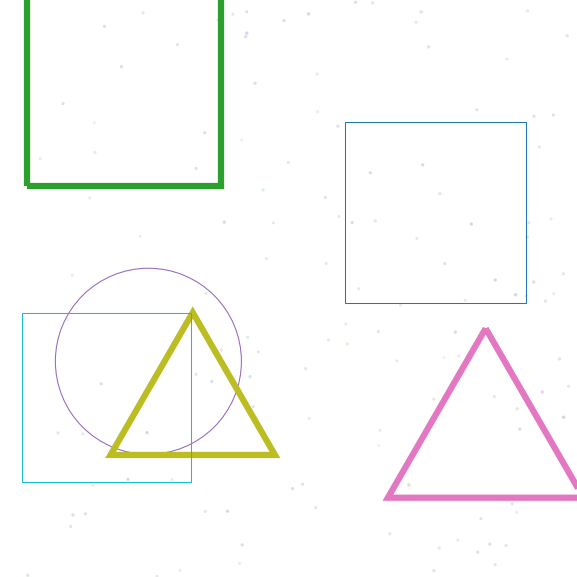[{"shape": "square", "thickness": 0.5, "radius": 0.78, "center": [0.754, 0.632]}, {"shape": "square", "thickness": 3, "radius": 0.84, "center": [0.214, 0.845]}, {"shape": "circle", "thickness": 0.5, "radius": 0.81, "center": [0.257, 0.374]}, {"shape": "triangle", "thickness": 3, "radius": 0.98, "center": [0.841, 0.235]}, {"shape": "triangle", "thickness": 3, "radius": 0.82, "center": [0.334, 0.294]}, {"shape": "square", "thickness": 0.5, "radius": 0.73, "center": [0.184, 0.311]}]